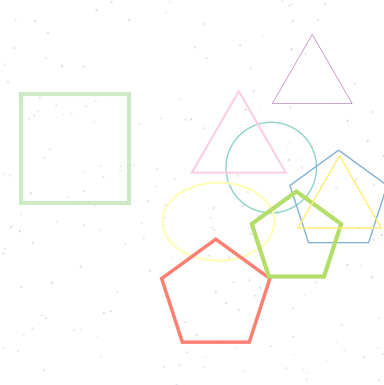[{"shape": "circle", "thickness": 1, "radius": 0.59, "center": [0.705, 0.565]}, {"shape": "oval", "thickness": 1.5, "radius": 0.73, "center": [0.567, 0.424]}, {"shape": "pentagon", "thickness": 2.5, "radius": 0.74, "center": [0.56, 0.231]}, {"shape": "pentagon", "thickness": 1, "radius": 0.66, "center": [0.879, 0.477]}, {"shape": "pentagon", "thickness": 3, "radius": 0.61, "center": [0.77, 0.381]}, {"shape": "triangle", "thickness": 1.5, "radius": 0.7, "center": [0.62, 0.622]}, {"shape": "triangle", "thickness": 0.5, "radius": 0.6, "center": [0.811, 0.791]}, {"shape": "square", "thickness": 3, "radius": 0.71, "center": [0.195, 0.614]}, {"shape": "triangle", "thickness": 1, "radius": 0.63, "center": [0.882, 0.47]}]